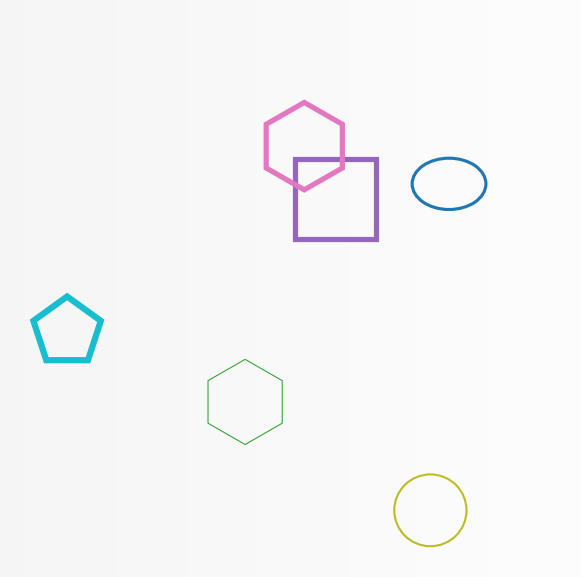[{"shape": "oval", "thickness": 1.5, "radius": 0.32, "center": [0.773, 0.681]}, {"shape": "hexagon", "thickness": 0.5, "radius": 0.37, "center": [0.422, 0.303]}, {"shape": "square", "thickness": 2.5, "radius": 0.35, "center": [0.578, 0.655]}, {"shape": "hexagon", "thickness": 2.5, "radius": 0.38, "center": [0.523, 0.746]}, {"shape": "circle", "thickness": 1, "radius": 0.31, "center": [0.74, 0.115]}, {"shape": "pentagon", "thickness": 3, "radius": 0.3, "center": [0.115, 0.425]}]